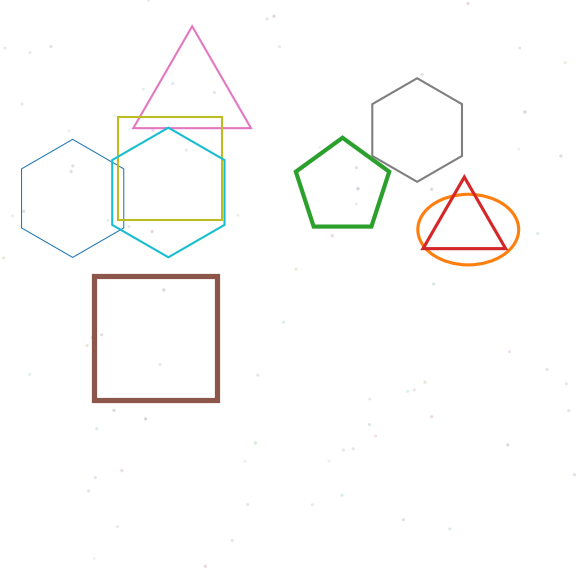[{"shape": "hexagon", "thickness": 0.5, "radius": 0.51, "center": [0.126, 0.656]}, {"shape": "oval", "thickness": 1.5, "radius": 0.44, "center": [0.811, 0.602]}, {"shape": "pentagon", "thickness": 2, "radius": 0.43, "center": [0.593, 0.676]}, {"shape": "triangle", "thickness": 1.5, "radius": 0.41, "center": [0.804, 0.61]}, {"shape": "square", "thickness": 2.5, "radius": 0.54, "center": [0.269, 0.414]}, {"shape": "triangle", "thickness": 1, "radius": 0.59, "center": [0.333, 0.836]}, {"shape": "hexagon", "thickness": 1, "radius": 0.45, "center": [0.722, 0.774]}, {"shape": "square", "thickness": 1, "radius": 0.45, "center": [0.294, 0.708]}, {"shape": "hexagon", "thickness": 1, "radius": 0.56, "center": [0.292, 0.666]}]